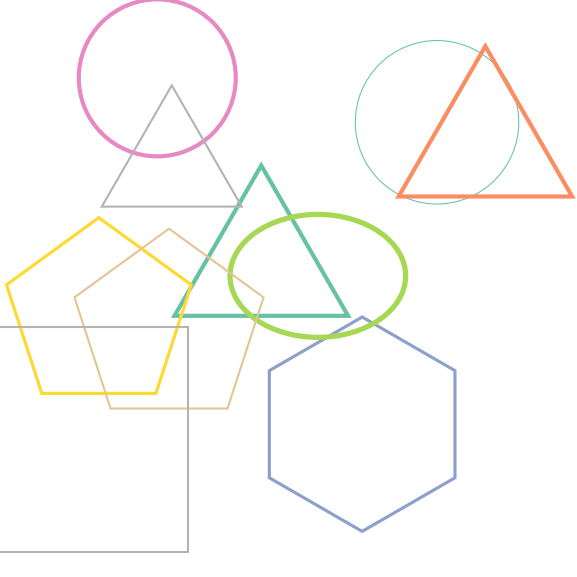[{"shape": "circle", "thickness": 0.5, "radius": 0.71, "center": [0.757, 0.787]}, {"shape": "triangle", "thickness": 2, "radius": 0.87, "center": [0.452, 0.539]}, {"shape": "triangle", "thickness": 2, "radius": 0.87, "center": [0.84, 0.746]}, {"shape": "hexagon", "thickness": 1.5, "radius": 0.93, "center": [0.627, 0.265]}, {"shape": "circle", "thickness": 2, "radius": 0.68, "center": [0.272, 0.864]}, {"shape": "oval", "thickness": 2.5, "radius": 0.76, "center": [0.55, 0.521]}, {"shape": "pentagon", "thickness": 1.5, "radius": 0.84, "center": [0.171, 0.454]}, {"shape": "pentagon", "thickness": 1, "radius": 0.86, "center": [0.293, 0.431]}, {"shape": "square", "thickness": 1, "radius": 0.97, "center": [0.13, 0.237]}, {"shape": "triangle", "thickness": 1, "radius": 0.7, "center": [0.297, 0.711]}]